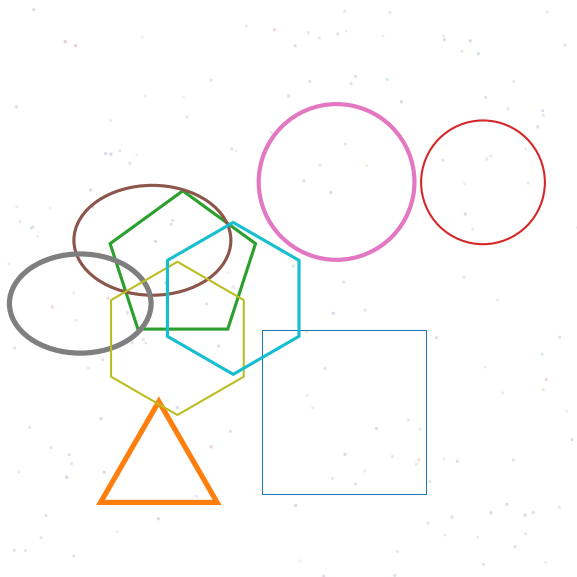[{"shape": "square", "thickness": 0.5, "radius": 0.71, "center": [0.596, 0.286]}, {"shape": "triangle", "thickness": 2.5, "radius": 0.58, "center": [0.275, 0.187]}, {"shape": "pentagon", "thickness": 1.5, "radius": 0.66, "center": [0.317, 0.536]}, {"shape": "circle", "thickness": 1, "radius": 0.54, "center": [0.836, 0.683]}, {"shape": "oval", "thickness": 1.5, "radius": 0.68, "center": [0.264, 0.583]}, {"shape": "circle", "thickness": 2, "radius": 0.67, "center": [0.583, 0.684]}, {"shape": "oval", "thickness": 2.5, "radius": 0.61, "center": [0.139, 0.474]}, {"shape": "hexagon", "thickness": 1, "radius": 0.66, "center": [0.307, 0.413]}, {"shape": "hexagon", "thickness": 1.5, "radius": 0.66, "center": [0.404, 0.482]}]